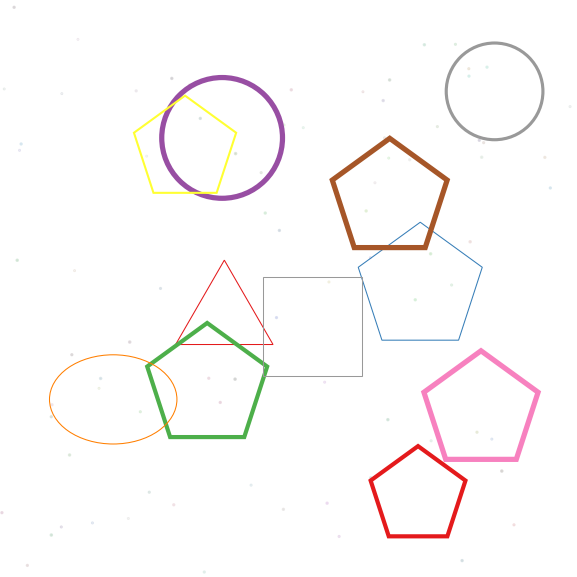[{"shape": "pentagon", "thickness": 2, "radius": 0.43, "center": [0.724, 0.14]}, {"shape": "triangle", "thickness": 0.5, "radius": 0.49, "center": [0.388, 0.451]}, {"shape": "pentagon", "thickness": 0.5, "radius": 0.56, "center": [0.728, 0.501]}, {"shape": "pentagon", "thickness": 2, "radius": 0.55, "center": [0.359, 0.331]}, {"shape": "circle", "thickness": 2.5, "radius": 0.52, "center": [0.385, 0.76]}, {"shape": "oval", "thickness": 0.5, "radius": 0.55, "center": [0.196, 0.308]}, {"shape": "pentagon", "thickness": 1, "radius": 0.47, "center": [0.32, 0.74]}, {"shape": "pentagon", "thickness": 2.5, "radius": 0.52, "center": [0.675, 0.655]}, {"shape": "pentagon", "thickness": 2.5, "radius": 0.52, "center": [0.833, 0.288]}, {"shape": "circle", "thickness": 1.5, "radius": 0.42, "center": [0.856, 0.841]}, {"shape": "square", "thickness": 0.5, "radius": 0.43, "center": [0.541, 0.434]}]